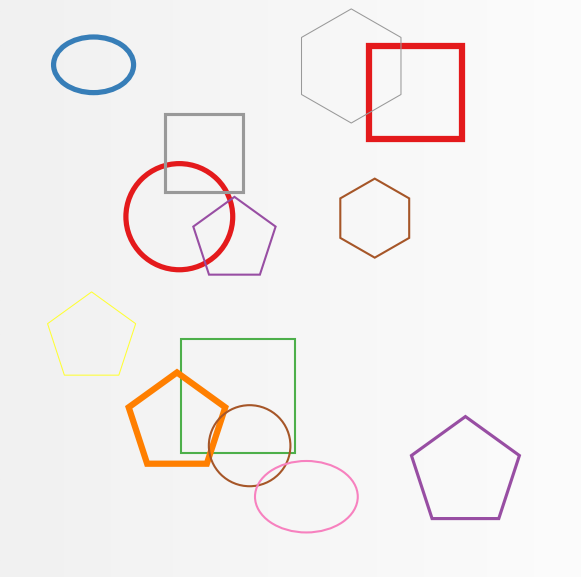[{"shape": "circle", "thickness": 2.5, "radius": 0.46, "center": [0.309, 0.624]}, {"shape": "square", "thickness": 3, "radius": 0.4, "center": [0.715, 0.838]}, {"shape": "oval", "thickness": 2.5, "radius": 0.34, "center": [0.161, 0.887]}, {"shape": "square", "thickness": 1, "radius": 0.49, "center": [0.409, 0.313]}, {"shape": "pentagon", "thickness": 1, "radius": 0.37, "center": [0.403, 0.584]}, {"shape": "pentagon", "thickness": 1.5, "radius": 0.49, "center": [0.801, 0.18]}, {"shape": "pentagon", "thickness": 3, "radius": 0.44, "center": [0.304, 0.267]}, {"shape": "pentagon", "thickness": 0.5, "radius": 0.4, "center": [0.158, 0.414]}, {"shape": "circle", "thickness": 1, "radius": 0.35, "center": [0.429, 0.227]}, {"shape": "hexagon", "thickness": 1, "radius": 0.34, "center": [0.645, 0.621]}, {"shape": "oval", "thickness": 1, "radius": 0.44, "center": [0.527, 0.139]}, {"shape": "square", "thickness": 1.5, "radius": 0.34, "center": [0.351, 0.734]}, {"shape": "hexagon", "thickness": 0.5, "radius": 0.49, "center": [0.604, 0.885]}]